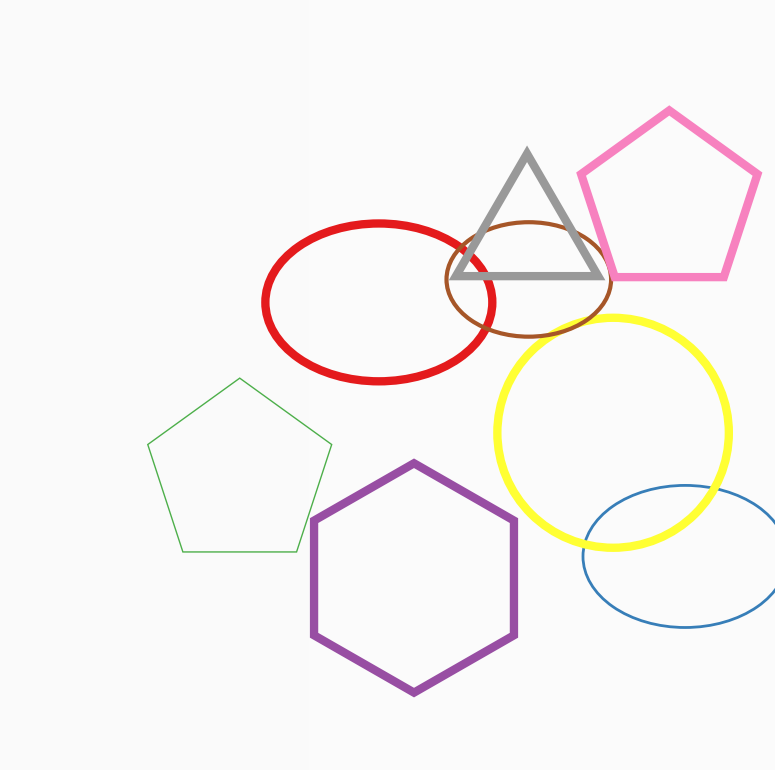[{"shape": "oval", "thickness": 3, "radius": 0.73, "center": [0.489, 0.607]}, {"shape": "oval", "thickness": 1, "radius": 0.66, "center": [0.884, 0.277]}, {"shape": "pentagon", "thickness": 0.5, "radius": 0.62, "center": [0.309, 0.384]}, {"shape": "hexagon", "thickness": 3, "radius": 0.74, "center": [0.534, 0.249]}, {"shape": "circle", "thickness": 3, "radius": 0.75, "center": [0.791, 0.438]}, {"shape": "oval", "thickness": 1.5, "radius": 0.53, "center": [0.682, 0.637]}, {"shape": "pentagon", "thickness": 3, "radius": 0.6, "center": [0.864, 0.737]}, {"shape": "triangle", "thickness": 3, "radius": 0.53, "center": [0.68, 0.694]}]